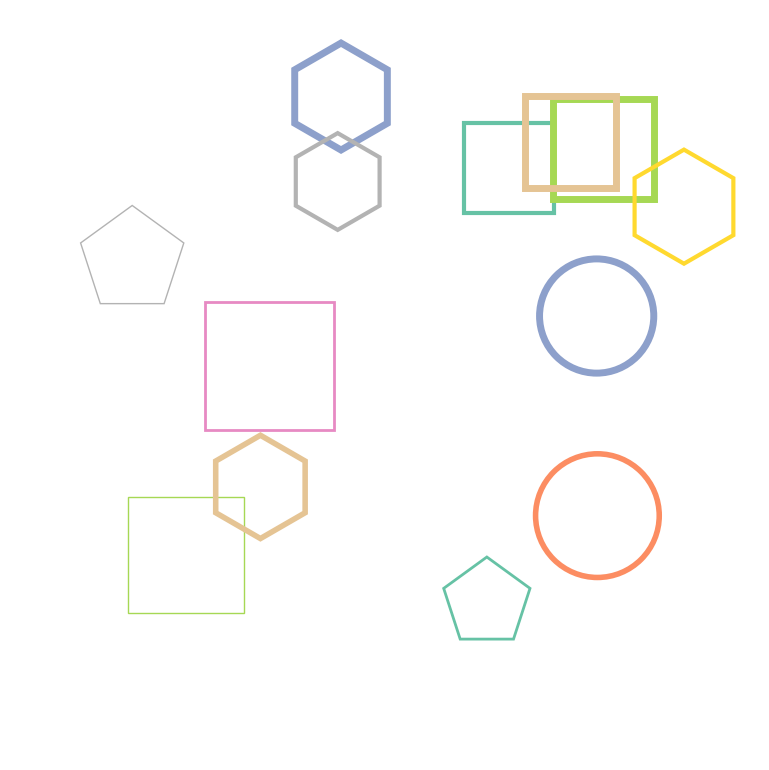[{"shape": "square", "thickness": 1.5, "radius": 0.29, "center": [0.661, 0.782]}, {"shape": "pentagon", "thickness": 1, "radius": 0.29, "center": [0.632, 0.218]}, {"shape": "circle", "thickness": 2, "radius": 0.4, "center": [0.776, 0.33]}, {"shape": "circle", "thickness": 2.5, "radius": 0.37, "center": [0.775, 0.59]}, {"shape": "hexagon", "thickness": 2.5, "radius": 0.35, "center": [0.443, 0.875]}, {"shape": "square", "thickness": 1, "radius": 0.42, "center": [0.35, 0.525]}, {"shape": "square", "thickness": 0.5, "radius": 0.38, "center": [0.241, 0.279]}, {"shape": "square", "thickness": 2.5, "radius": 0.33, "center": [0.784, 0.807]}, {"shape": "hexagon", "thickness": 1.5, "radius": 0.37, "center": [0.888, 0.732]}, {"shape": "square", "thickness": 2.5, "radius": 0.3, "center": [0.741, 0.816]}, {"shape": "hexagon", "thickness": 2, "radius": 0.34, "center": [0.338, 0.368]}, {"shape": "pentagon", "thickness": 0.5, "radius": 0.35, "center": [0.172, 0.663]}, {"shape": "hexagon", "thickness": 1.5, "radius": 0.31, "center": [0.439, 0.764]}]